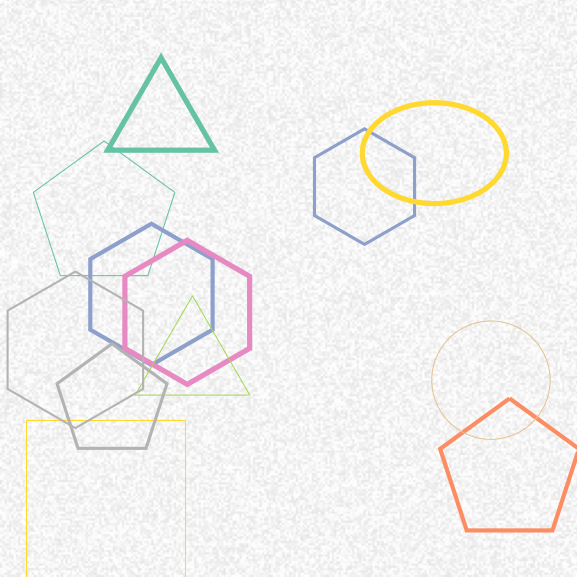[{"shape": "pentagon", "thickness": 0.5, "radius": 0.64, "center": [0.18, 0.626]}, {"shape": "triangle", "thickness": 2.5, "radius": 0.53, "center": [0.279, 0.793]}, {"shape": "pentagon", "thickness": 2, "radius": 0.63, "center": [0.882, 0.183]}, {"shape": "hexagon", "thickness": 2, "radius": 0.61, "center": [0.262, 0.489]}, {"shape": "hexagon", "thickness": 1.5, "radius": 0.5, "center": [0.631, 0.676]}, {"shape": "hexagon", "thickness": 2.5, "radius": 0.62, "center": [0.324, 0.458]}, {"shape": "triangle", "thickness": 0.5, "radius": 0.57, "center": [0.333, 0.372]}, {"shape": "square", "thickness": 0.5, "radius": 0.69, "center": [0.183, 0.135]}, {"shape": "oval", "thickness": 2.5, "radius": 0.62, "center": [0.752, 0.734]}, {"shape": "circle", "thickness": 0.5, "radius": 0.51, "center": [0.85, 0.341]}, {"shape": "hexagon", "thickness": 1, "radius": 0.68, "center": [0.13, 0.393]}, {"shape": "pentagon", "thickness": 1.5, "radius": 0.5, "center": [0.194, 0.304]}]